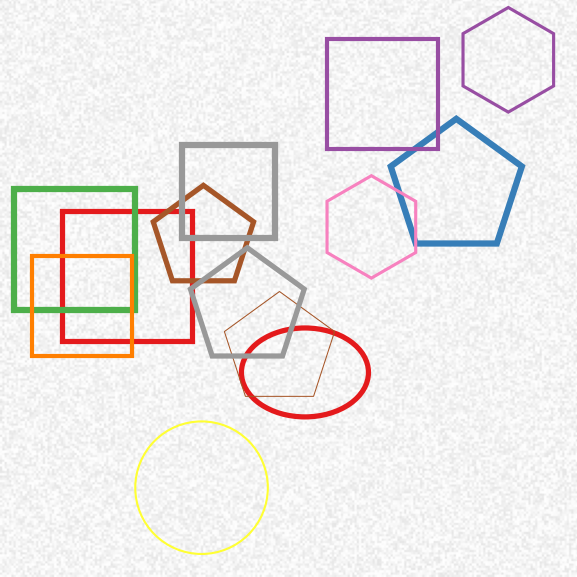[{"shape": "square", "thickness": 2.5, "radius": 0.56, "center": [0.22, 0.521]}, {"shape": "oval", "thickness": 2.5, "radius": 0.55, "center": [0.528, 0.354]}, {"shape": "pentagon", "thickness": 3, "radius": 0.6, "center": [0.79, 0.674]}, {"shape": "square", "thickness": 3, "radius": 0.52, "center": [0.129, 0.567]}, {"shape": "hexagon", "thickness": 1.5, "radius": 0.45, "center": [0.88, 0.896]}, {"shape": "square", "thickness": 2, "radius": 0.48, "center": [0.663, 0.836]}, {"shape": "square", "thickness": 2, "radius": 0.43, "center": [0.142, 0.469]}, {"shape": "circle", "thickness": 1, "radius": 0.57, "center": [0.349, 0.155]}, {"shape": "pentagon", "thickness": 2.5, "radius": 0.46, "center": [0.352, 0.587]}, {"shape": "pentagon", "thickness": 0.5, "radius": 0.5, "center": [0.484, 0.394]}, {"shape": "hexagon", "thickness": 1.5, "radius": 0.44, "center": [0.643, 0.606]}, {"shape": "square", "thickness": 3, "radius": 0.4, "center": [0.395, 0.667]}, {"shape": "pentagon", "thickness": 2.5, "radius": 0.52, "center": [0.428, 0.466]}]